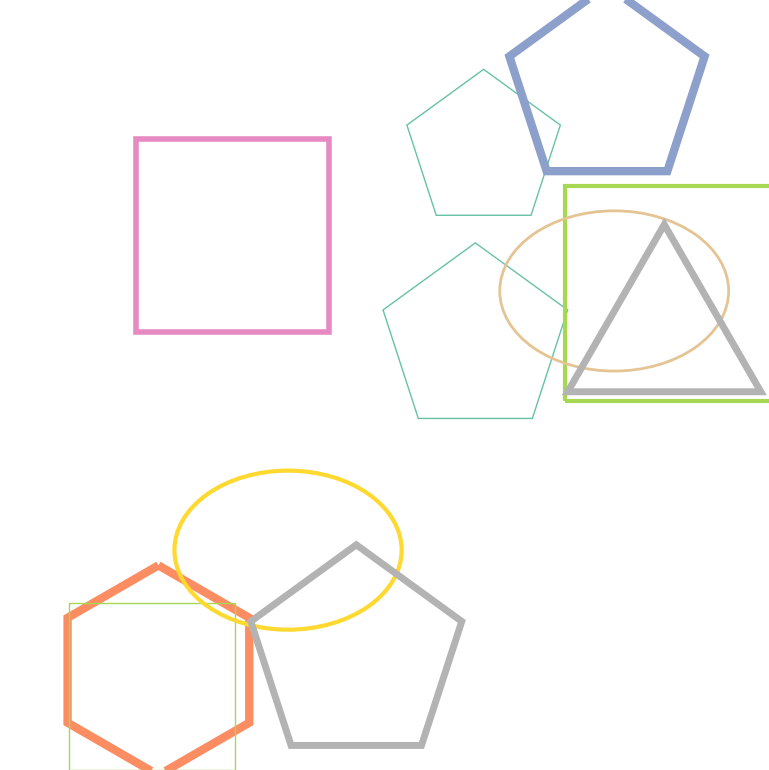[{"shape": "pentagon", "thickness": 0.5, "radius": 0.52, "center": [0.628, 0.805]}, {"shape": "pentagon", "thickness": 0.5, "radius": 0.63, "center": [0.617, 0.559]}, {"shape": "hexagon", "thickness": 3, "radius": 0.68, "center": [0.206, 0.13]}, {"shape": "pentagon", "thickness": 3, "radius": 0.67, "center": [0.788, 0.886]}, {"shape": "square", "thickness": 2, "radius": 0.63, "center": [0.302, 0.694]}, {"shape": "square", "thickness": 1.5, "radius": 0.7, "center": [0.873, 0.619]}, {"shape": "square", "thickness": 0.5, "radius": 0.54, "center": [0.198, 0.108]}, {"shape": "oval", "thickness": 1.5, "radius": 0.74, "center": [0.374, 0.286]}, {"shape": "oval", "thickness": 1, "radius": 0.74, "center": [0.798, 0.622]}, {"shape": "triangle", "thickness": 2.5, "radius": 0.72, "center": [0.863, 0.564]}, {"shape": "pentagon", "thickness": 2.5, "radius": 0.72, "center": [0.463, 0.148]}]